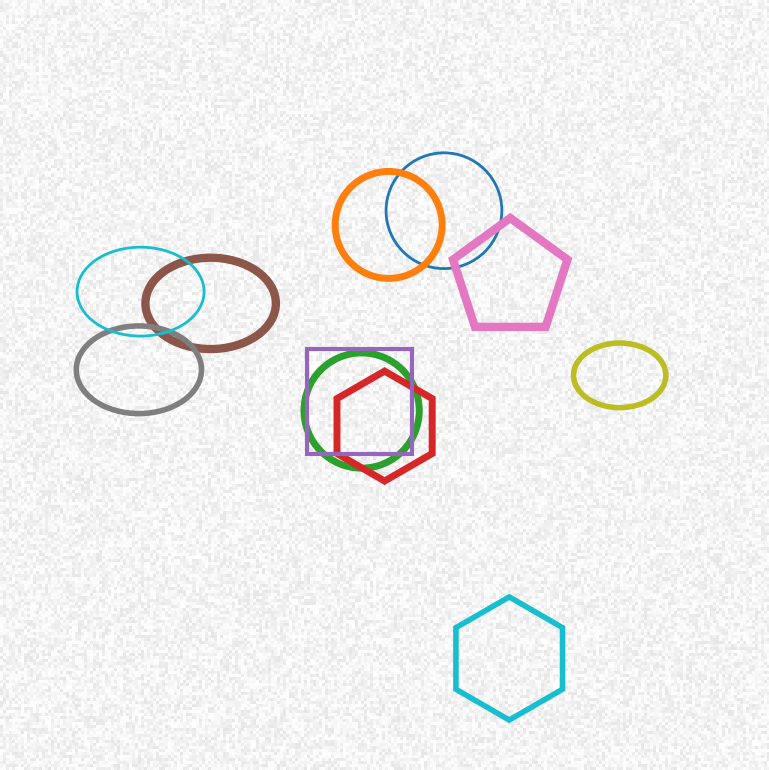[{"shape": "circle", "thickness": 1, "radius": 0.38, "center": [0.577, 0.726]}, {"shape": "circle", "thickness": 2.5, "radius": 0.35, "center": [0.505, 0.708]}, {"shape": "circle", "thickness": 2.5, "radius": 0.37, "center": [0.47, 0.467]}, {"shape": "hexagon", "thickness": 2.5, "radius": 0.36, "center": [0.499, 0.447]}, {"shape": "square", "thickness": 1.5, "radius": 0.34, "center": [0.467, 0.479]}, {"shape": "oval", "thickness": 3, "radius": 0.42, "center": [0.274, 0.606]}, {"shape": "pentagon", "thickness": 3, "radius": 0.39, "center": [0.663, 0.639]}, {"shape": "oval", "thickness": 2, "radius": 0.41, "center": [0.18, 0.52]}, {"shape": "oval", "thickness": 2, "radius": 0.3, "center": [0.805, 0.513]}, {"shape": "hexagon", "thickness": 2, "radius": 0.4, "center": [0.661, 0.145]}, {"shape": "oval", "thickness": 1, "radius": 0.41, "center": [0.183, 0.621]}]